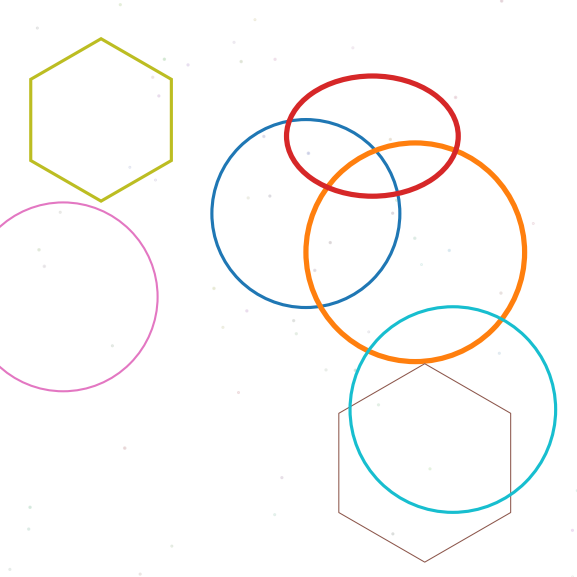[{"shape": "circle", "thickness": 1.5, "radius": 0.81, "center": [0.53, 0.629]}, {"shape": "circle", "thickness": 2.5, "radius": 0.95, "center": [0.719, 0.562]}, {"shape": "oval", "thickness": 2.5, "radius": 0.74, "center": [0.645, 0.763]}, {"shape": "hexagon", "thickness": 0.5, "radius": 0.86, "center": [0.735, 0.198]}, {"shape": "circle", "thickness": 1, "radius": 0.82, "center": [0.109, 0.485]}, {"shape": "hexagon", "thickness": 1.5, "radius": 0.7, "center": [0.175, 0.791]}, {"shape": "circle", "thickness": 1.5, "radius": 0.89, "center": [0.784, 0.29]}]